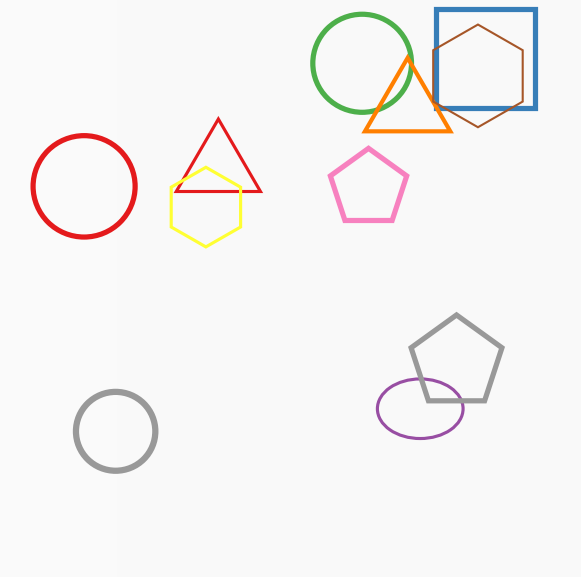[{"shape": "circle", "thickness": 2.5, "radius": 0.44, "center": [0.145, 0.676]}, {"shape": "triangle", "thickness": 1.5, "radius": 0.42, "center": [0.376, 0.709]}, {"shape": "square", "thickness": 2.5, "radius": 0.43, "center": [0.835, 0.898]}, {"shape": "circle", "thickness": 2.5, "radius": 0.42, "center": [0.623, 0.89]}, {"shape": "oval", "thickness": 1.5, "radius": 0.37, "center": [0.723, 0.291]}, {"shape": "triangle", "thickness": 2, "radius": 0.42, "center": [0.701, 0.814]}, {"shape": "hexagon", "thickness": 1.5, "radius": 0.34, "center": [0.354, 0.641]}, {"shape": "hexagon", "thickness": 1, "radius": 0.44, "center": [0.822, 0.868]}, {"shape": "pentagon", "thickness": 2.5, "radius": 0.35, "center": [0.634, 0.673]}, {"shape": "circle", "thickness": 3, "radius": 0.34, "center": [0.199, 0.252]}, {"shape": "pentagon", "thickness": 2.5, "radius": 0.41, "center": [0.785, 0.372]}]